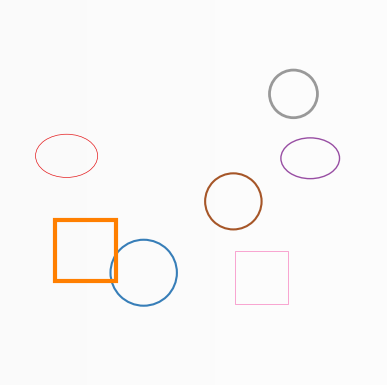[{"shape": "oval", "thickness": 0.5, "radius": 0.4, "center": [0.172, 0.595]}, {"shape": "circle", "thickness": 1.5, "radius": 0.43, "center": [0.371, 0.292]}, {"shape": "oval", "thickness": 1, "radius": 0.38, "center": [0.801, 0.589]}, {"shape": "square", "thickness": 3, "radius": 0.4, "center": [0.22, 0.351]}, {"shape": "circle", "thickness": 1.5, "radius": 0.36, "center": [0.602, 0.477]}, {"shape": "square", "thickness": 0.5, "radius": 0.35, "center": [0.674, 0.28]}, {"shape": "circle", "thickness": 2, "radius": 0.31, "center": [0.757, 0.756]}]